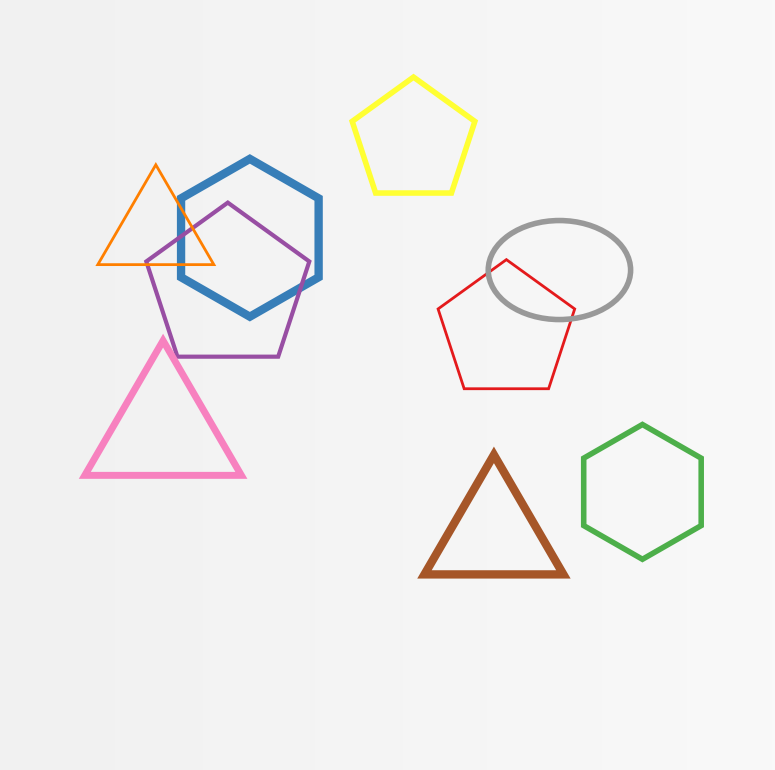[{"shape": "pentagon", "thickness": 1, "radius": 0.46, "center": [0.653, 0.57]}, {"shape": "hexagon", "thickness": 3, "radius": 0.51, "center": [0.322, 0.691]}, {"shape": "hexagon", "thickness": 2, "radius": 0.44, "center": [0.829, 0.361]}, {"shape": "pentagon", "thickness": 1.5, "radius": 0.55, "center": [0.294, 0.626]}, {"shape": "triangle", "thickness": 1, "radius": 0.43, "center": [0.201, 0.7]}, {"shape": "pentagon", "thickness": 2, "radius": 0.42, "center": [0.534, 0.817]}, {"shape": "triangle", "thickness": 3, "radius": 0.52, "center": [0.637, 0.306]}, {"shape": "triangle", "thickness": 2.5, "radius": 0.58, "center": [0.21, 0.441]}, {"shape": "oval", "thickness": 2, "radius": 0.46, "center": [0.722, 0.649]}]